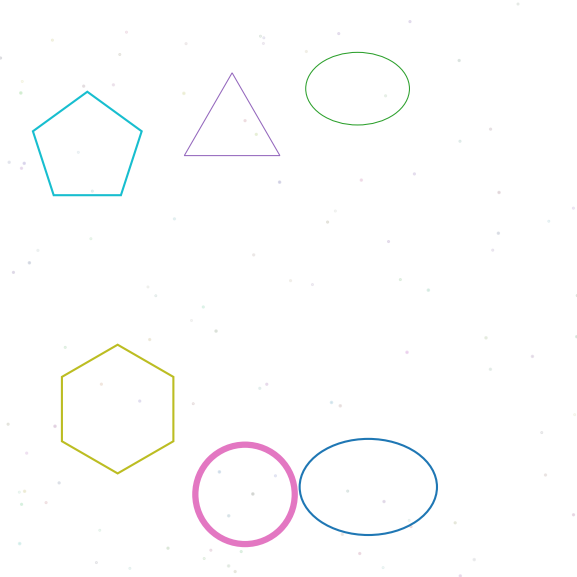[{"shape": "oval", "thickness": 1, "radius": 0.59, "center": [0.638, 0.156]}, {"shape": "oval", "thickness": 0.5, "radius": 0.45, "center": [0.619, 0.846]}, {"shape": "triangle", "thickness": 0.5, "radius": 0.48, "center": [0.402, 0.777]}, {"shape": "circle", "thickness": 3, "radius": 0.43, "center": [0.424, 0.143]}, {"shape": "hexagon", "thickness": 1, "radius": 0.56, "center": [0.204, 0.291]}, {"shape": "pentagon", "thickness": 1, "radius": 0.5, "center": [0.151, 0.741]}]